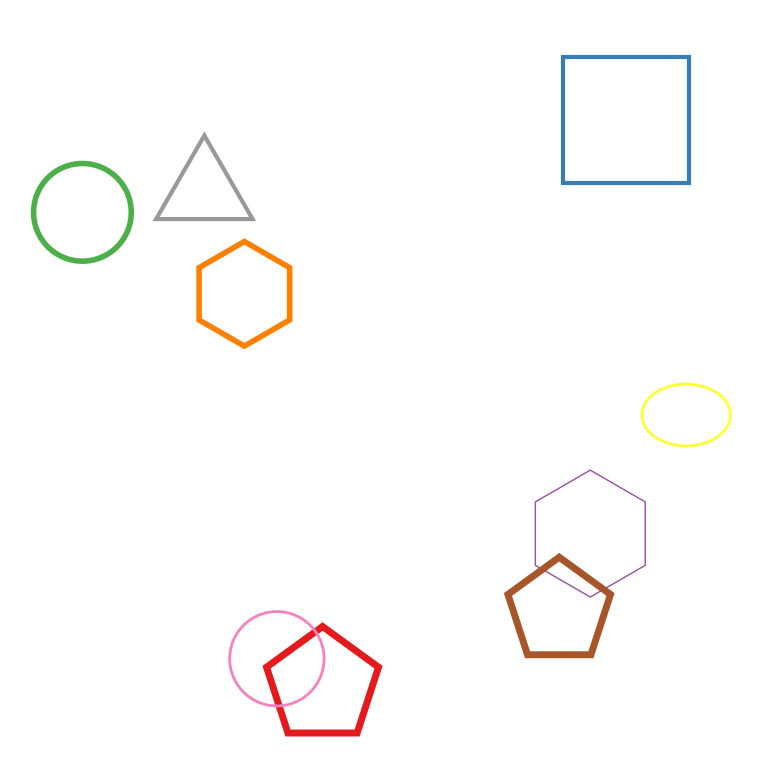[{"shape": "pentagon", "thickness": 2.5, "radius": 0.38, "center": [0.419, 0.11]}, {"shape": "square", "thickness": 1.5, "radius": 0.41, "center": [0.813, 0.844]}, {"shape": "circle", "thickness": 2, "radius": 0.32, "center": [0.107, 0.724]}, {"shape": "hexagon", "thickness": 0.5, "radius": 0.41, "center": [0.767, 0.307]}, {"shape": "hexagon", "thickness": 2, "radius": 0.34, "center": [0.317, 0.618]}, {"shape": "oval", "thickness": 1, "radius": 0.29, "center": [0.891, 0.461]}, {"shape": "pentagon", "thickness": 2.5, "radius": 0.35, "center": [0.726, 0.206]}, {"shape": "circle", "thickness": 1, "radius": 0.31, "center": [0.36, 0.144]}, {"shape": "triangle", "thickness": 1.5, "radius": 0.36, "center": [0.265, 0.752]}]